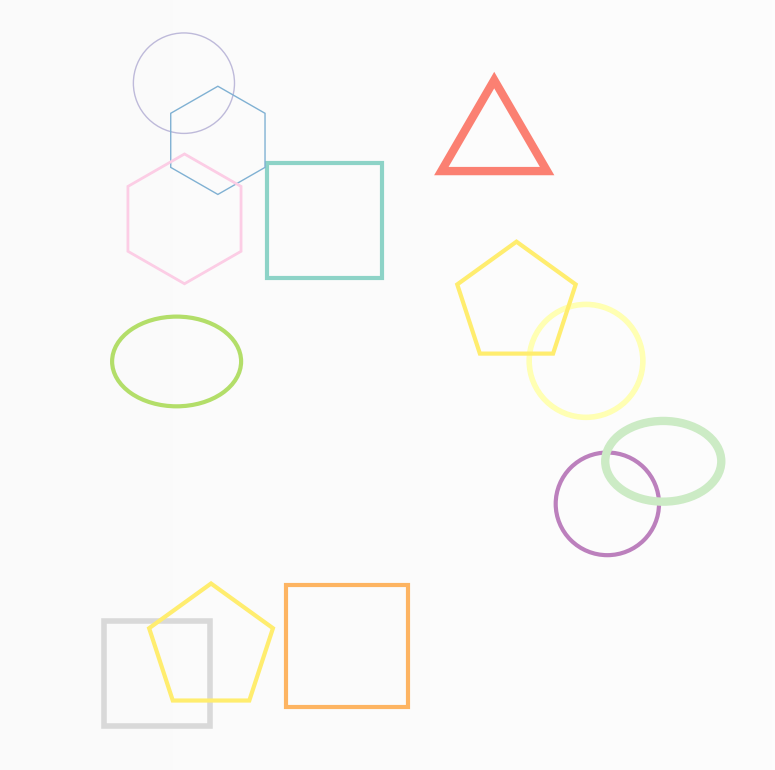[{"shape": "square", "thickness": 1.5, "radius": 0.37, "center": [0.419, 0.714]}, {"shape": "circle", "thickness": 2, "radius": 0.37, "center": [0.756, 0.531]}, {"shape": "circle", "thickness": 0.5, "radius": 0.33, "center": [0.237, 0.892]}, {"shape": "triangle", "thickness": 3, "radius": 0.39, "center": [0.638, 0.817]}, {"shape": "hexagon", "thickness": 0.5, "radius": 0.35, "center": [0.281, 0.818]}, {"shape": "square", "thickness": 1.5, "radius": 0.39, "center": [0.447, 0.161]}, {"shape": "oval", "thickness": 1.5, "radius": 0.42, "center": [0.228, 0.531]}, {"shape": "hexagon", "thickness": 1, "radius": 0.42, "center": [0.238, 0.716]}, {"shape": "square", "thickness": 2, "radius": 0.34, "center": [0.203, 0.125]}, {"shape": "circle", "thickness": 1.5, "radius": 0.33, "center": [0.784, 0.346]}, {"shape": "oval", "thickness": 3, "radius": 0.37, "center": [0.856, 0.401]}, {"shape": "pentagon", "thickness": 1.5, "radius": 0.4, "center": [0.666, 0.606]}, {"shape": "pentagon", "thickness": 1.5, "radius": 0.42, "center": [0.272, 0.158]}]